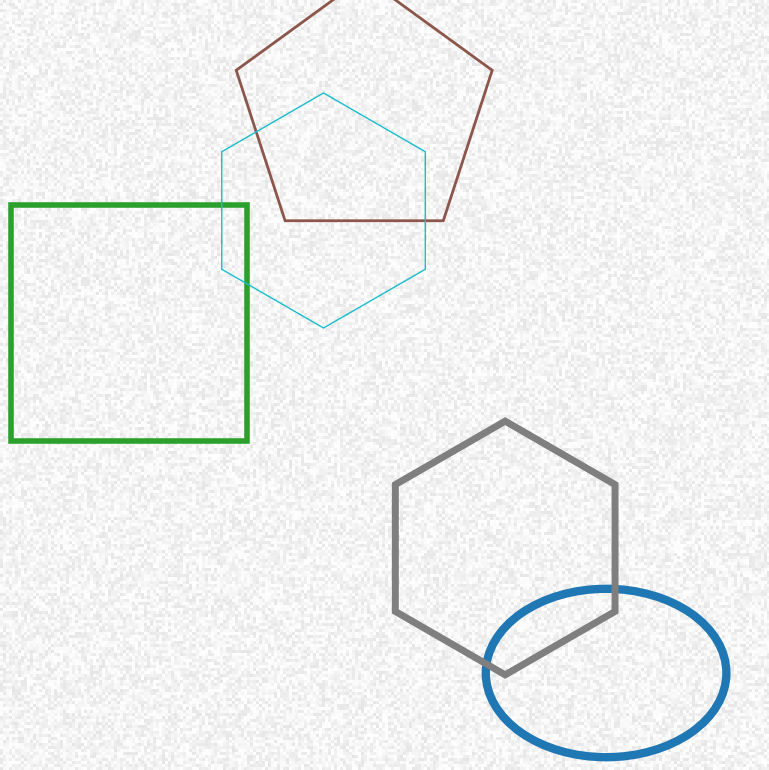[{"shape": "oval", "thickness": 3, "radius": 0.78, "center": [0.787, 0.126]}, {"shape": "square", "thickness": 2, "radius": 0.77, "center": [0.167, 0.58]}, {"shape": "pentagon", "thickness": 1, "radius": 0.87, "center": [0.473, 0.855]}, {"shape": "hexagon", "thickness": 2.5, "radius": 0.82, "center": [0.656, 0.288]}, {"shape": "hexagon", "thickness": 0.5, "radius": 0.76, "center": [0.42, 0.727]}]